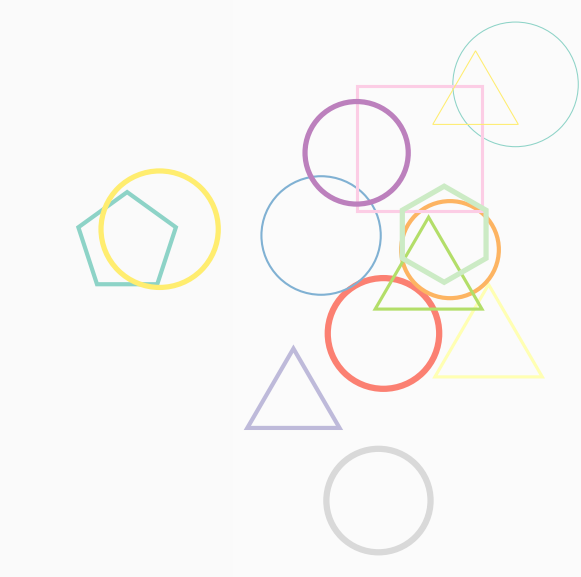[{"shape": "circle", "thickness": 0.5, "radius": 0.54, "center": [0.887, 0.853]}, {"shape": "pentagon", "thickness": 2, "radius": 0.44, "center": [0.219, 0.578]}, {"shape": "triangle", "thickness": 1.5, "radius": 0.53, "center": [0.841, 0.4]}, {"shape": "triangle", "thickness": 2, "radius": 0.46, "center": [0.505, 0.304]}, {"shape": "circle", "thickness": 3, "radius": 0.48, "center": [0.66, 0.422]}, {"shape": "circle", "thickness": 1, "radius": 0.51, "center": [0.552, 0.591]}, {"shape": "circle", "thickness": 2, "radius": 0.42, "center": [0.774, 0.567]}, {"shape": "triangle", "thickness": 1.5, "radius": 0.53, "center": [0.737, 0.517]}, {"shape": "square", "thickness": 1.5, "radius": 0.54, "center": [0.722, 0.742]}, {"shape": "circle", "thickness": 3, "radius": 0.45, "center": [0.651, 0.132]}, {"shape": "circle", "thickness": 2.5, "radius": 0.44, "center": [0.614, 0.735]}, {"shape": "hexagon", "thickness": 2.5, "radius": 0.42, "center": [0.764, 0.594]}, {"shape": "triangle", "thickness": 0.5, "radius": 0.42, "center": [0.818, 0.826]}, {"shape": "circle", "thickness": 2.5, "radius": 0.5, "center": [0.275, 0.602]}]